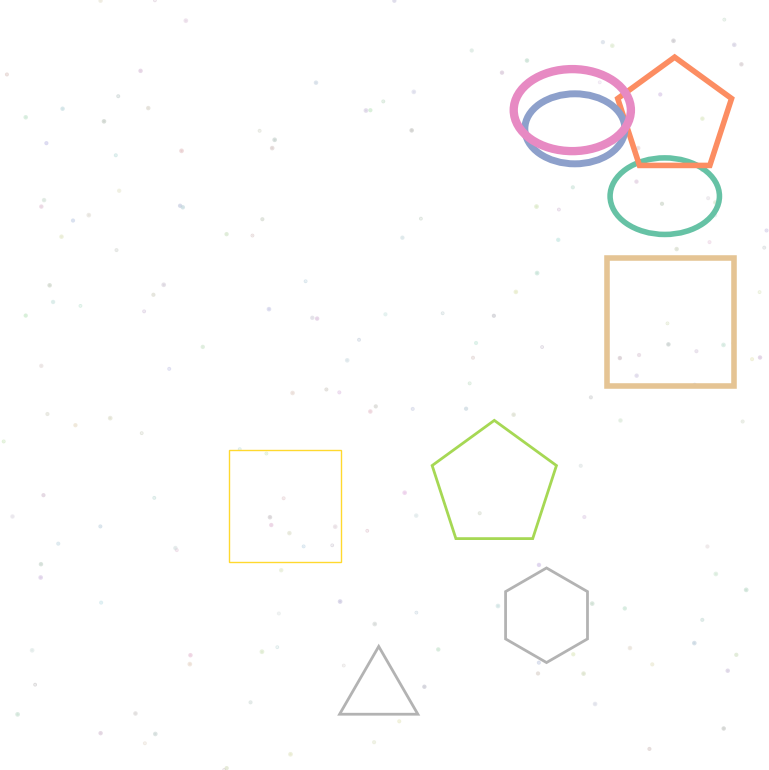[{"shape": "oval", "thickness": 2, "radius": 0.36, "center": [0.863, 0.745]}, {"shape": "pentagon", "thickness": 2, "radius": 0.39, "center": [0.876, 0.848]}, {"shape": "oval", "thickness": 2.5, "radius": 0.32, "center": [0.747, 0.833]}, {"shape": "oval", "thickness": 3, "radius": 0.38, "center": [0.743, 0.857]}, {"shape": "pentagon", "thickness": 1, "radius": 0.42, "center": [0.642, 0.369]}, {"shape": "square", "thickness": 0.5, "radius": 0.36, "center": [0.37, 0.343]}, {"shape": "square", "thickness": 2, "radius": 0.41, "center": [0.871, 0.582]}, {"shape": "hexagon", "thickness": 1, "radius": 0.31, "center": [0.71, 0.201]}, {"shape": "triangle", "thickness": 1, "radius": 0.29, "center": [0.492, 0.102]}]